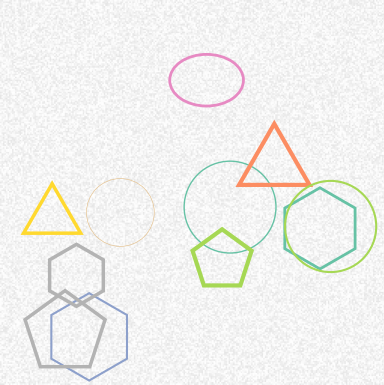[{"shape": "circle", "thickness": 1, "radius": 0.6, "center": [0.598, 0.462]}, {"shape": "hexagon", "thickness": 2, "radius": 0.53, "center": [0.831, 0.407]}, {"shape": "triangle", "thickness": 3, "radius": 0.53, "center": [0.712, 0.573]}, {"shape": "hexagon", "thickness": 1.5, "radius": 0.57, "center": [0.232, 0.125]}, {"shape": "oval", "thickness": 2, "radius": 0.48, "center": [0.537, 0.792]}, {"shape": "circle", "thickness": 1.5, "radius": 0.59, "center": [0.859, 0.412]}, {"shape": "pentagon", "thickness": 3, "radius": 0.4, "center": [0.577, 0.324]}, {"shape": "triangle", "thickness": 2.5, "radius": 0.43, "center": [0.135, 0.437]}, {"shape": "circle", "thickness": 0.5, "radius": 0.44, "center": [0.313, 0.448]}, {"shape": "pentagon", "thickness": 2.5, "radius": 0.55, "center": [0.169, 0.136]}, {"shape": "hexagon", "thickness": 2.5, "radius": 0.4, "center": [0.199, 0.285]}]